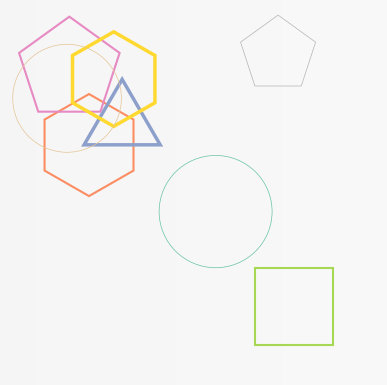[{"shape": "circle", "thickness": 0.5, "radius": 0.73, "center": [0.556, 0.45]}, {"shape": "hexagon", "thickness": 1.5, "radius": 0.66, "center": [0.23, 0.623]}, {"shape": "triangle", "thickness": 2.5, "radius": 0.57, "center": [0.315, 0.681]}, {"shape": "pentagon", "thickness": 1.5, "radius": 0.68, "center": [0.179, 0.82]}, {"shape": "square", "thickness": 1.5, "radius": 0.5, "center": [0.759, 0.204]}, {"shape": "hexagon", "thickness": 2.5, "radius": 0.61, "center": [0.294, 0.795]}, {"shape": "circle", "thickness": 0.5, "radius": 0.7, "center": [0.173, 0.745]}, {"shape": "pentagon", "thickness": 0.5, "radius": 0.51, "center": [0.718, 0.859]}]